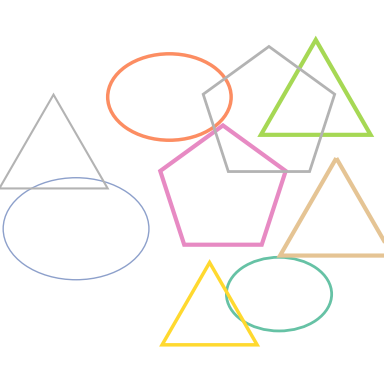[{"shape": "oval", "thickness": 2, "radius": 0.68, "center": [0.725, 0.236]}, {"shape": "oval", "thickness": 2.5, "radius": 0.8, "center": [0.44, 0.748]}, {"shape": "oval", "thickness": 1, "radius": 0.95, "center": [0.198, 0.406]}, {"shape": "pentagon", "thickness": 3, "radius": 0.86, "center": [0.579, 0.503]}, {"shape": "triangle", "thickness": 3, "radius": 0.82, "center": [0.82, 0.732]}, {"shape": "triangle", "thickness": 2.5, "radius": 0.71, "center": [0.544, 0.176]}, {"shape": "triangle", "thickness": 3, "radius": 0.84, "center": [0.874, 0.421]}, {"shape": "pentagon", "thickness": 2, "radius": 0.9, "center": [0.699, 0.7]}, {"shape": "triangle", "thickness": 1.5, "radius": 0.81, "center": [0.139, 0.592]}]